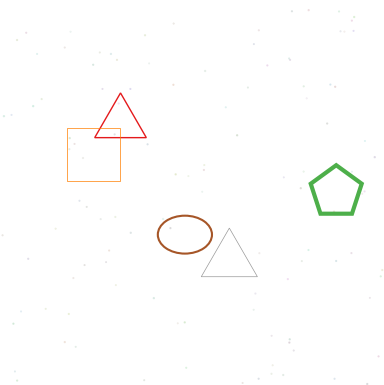[{"shape": "triangle", "thickness": 1, "radius": 0.39, "center": [0.313, 0.681]}, {"shape": "pentagon", "thickness": 3, "radius": 0.35, "center": [0.873, 0.501]}, {"shape": "square", "thickness": 0.5, "radius": 0.35, "center": [0.242, 0.599]}, {"shape": "oval", "thickness": 1.5, "radius": 0.35, "center": [0.48, 0.391]}, {"shape": "triangle", "thickness": 0.5, "radius": 0.42, "center": [0.596, 0.323]}]